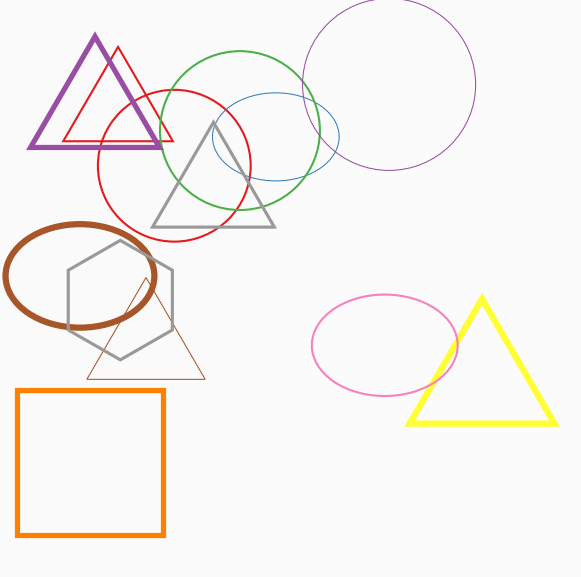[{"shape": "triangle", "thickness": 1, "radius": 0.54, "center": [0.203, 0.809]}, {"shape": "circle", "thickness": 1, "radius": 0.66, "center": [0.3, 0.712]}, {"shape": "oval", "thickness": 0.5, "radius": 0.54, "center": [0.475, 0.762]}, {"shape": "circle", "thickness": 1, "radius": 0.69, "center": [0.413, 0.773]}, {"shape": "circle", "thickness": 0.5, "radius": 0.74, "center": [0.669, 0.853]}, {"shape": "triangle", "thickness": 2.5, "radius": 0.64, "center": [0.163, 0.808]}, {"shape": "square", "thickness": 2.5, "radius": 0.63, "center": [0.154, 0.198]}, {"shape": "triangle", "thickness": 3, "radius": 0.72, "center": [0.829, 0.338]}, {"shape": "oval", "thickness": 3, "radius": 0.64, "center": [0.138, 0.521]}, {"shape": "triangle", "thickness": 0.5, "radius": 0.59, "center": [0.251, 0.401]}, {"shape": "oval", "thickness": 1, "radius": 0.63, "center": [0.662, 0.401]}, {"shape": "hexagon", "thickness": 1.5, "radius": 0.52, "center": [0.207, 0.479]}, {"shape": "triangle", "thickness": 1.5, "radius": 0.61, "center": [0.367, 0.666]}]